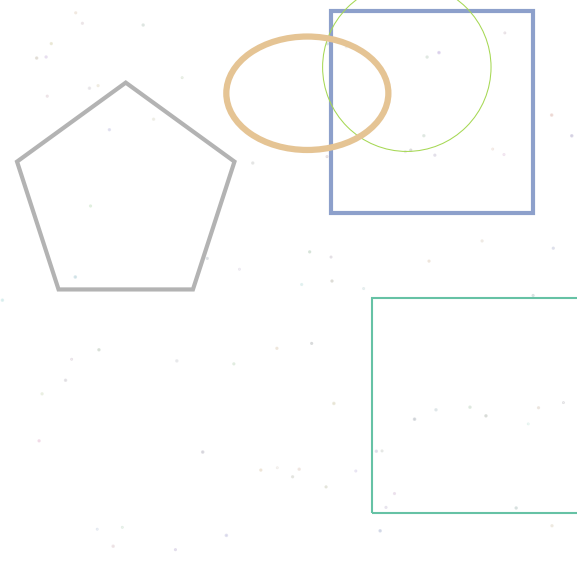[{"shape": "square", "thickness": 1, "radius": 0.93, "center": [0.83, 0.297]}, {"shape": "square", "thickness": 2, "radius": 0.87, "center": [0.749, 0.806]}, {"shape": "circle", "thickness": 0.5, "radius": 0.73, "center": [0.704, 0.883]}, {"shape": "oval", "thickness": 3, "radius": 0.7, "center": [0.532, 0.838]}, {"shape": "pentagon", "thickness": 2, "radius": 0.99, "center": [0.218, 0.658]}]